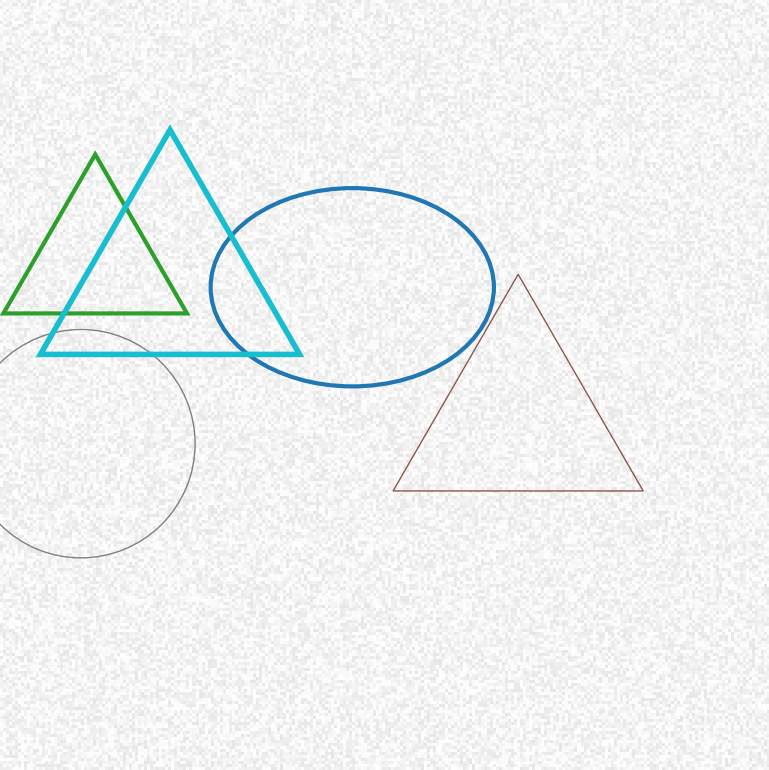[{"shape": "oval", "thickness": 1.5, "radius": 0.92, "center": [0.457, 0.627]}, {"shape": "triangle", "thickness": 1.5, "radius": 0.69, "center": [0.124, 0.662]}, {"shape": "triangle", "thickness": 0.5, "radius": 0.94, "center": [0.673, 0.456]}, {"shape": "circle", "thickness": 0.5, "radius": 0.74, "center": [0.105, 0.424]}, {"shape": "triangle", "thickness": 2, "radius": 0.97, "center": [0.221, 0.637]}]